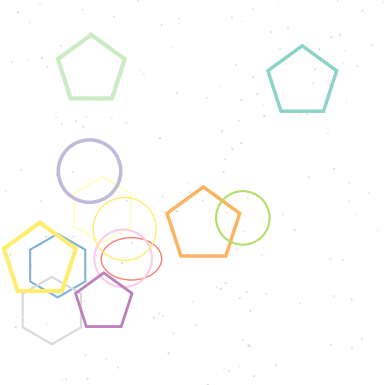[{"shape": "pentagon", "thickness": 2.5, "radius": 0.47, "center": [0.785, 0.787]}, {"shape": "hexagon", "thickness": 1, "radius": 0.43, "center": [0.266, 0.455]}, {"shape": "circle", "thickness": 2.5, "radius": 0.41, "center": [0.233, 0.556]}, {"shape": "oval", "thickness": 1, "radius": 0.39, "center": [0.341, 0.328]}, {"shape": "hexagon", "thickness": 1.5, "radius": 0.41, "center": [0.15, 0.31]}, {"shape": "pentagon", "thickness": 2.5, "radius": 0.5, "center": [0.528, 0.415]}, {"shape": "circle", "thickness": 1.5, "radius": 0.35, "center": [0.631, 0.434]}, {"shape": "circle", "thickness": 1.5, "radius": 0.37, "center": [0.32, 0.329]}, {"shape": "hexagon", "thickness": 1.5, "radius": 0.44, "center": [0.135, 0.193]}, {"shape": "pentagon", "thickness": 2, "radius": 0.39, "center": [0.27, 0.214]}, {"shape": "pentagon", "thickness": 3, "radius": 0.46, "center": [0.237, 0.818]}, {"shape": "circle", "thickness": 1, "radius": 0.41, "center": [0.324, 0.405]}, {"shape": "pentagon", "thickness": 3, "radius": 0.49, "center": [0.104, 0.324]}]